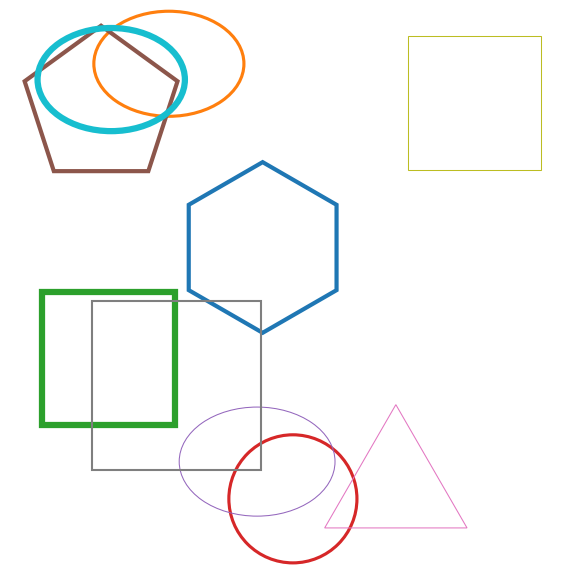[{"shape": "hexagon", "thickness": 2, "radius": 0.74, "center": [0.455, 0.571]}, {"shape": "oval", "thickness": 1.5, "radius": 0.65, "center": [0.292, 0.889]}, {"shape": "square", "thickness": 3, "radius": 0.58, "center": [0.187, 0.378]}, {"shape": "circle", "thickness": 1.5, "radius": 0.55, "center": [0.507, 0.135]}, {"shape": "oval", "thickness": 0.5, "radius": 0.67, "center": [0.445, 0.2]}, {"shape": "pentagon", "thickness": 2, "radius": 0.7, "center": [0.175, 0.815]}, {"shape": "triangle", "thickness": 0.5, "radius": 0.71, "center": [0.685, 0.156]}, {"shape": "square", "thickness": 1, "radius": 0.73, "center": [0.306, 0.332]}, {"shape": "square", "thickness": 0.5, "radius": 0.58, "center": [0.822, 0.821]}, {"shape": "oval", "thickness": 3, "radius": 0.64, "center": [0.193, 0.861]}]